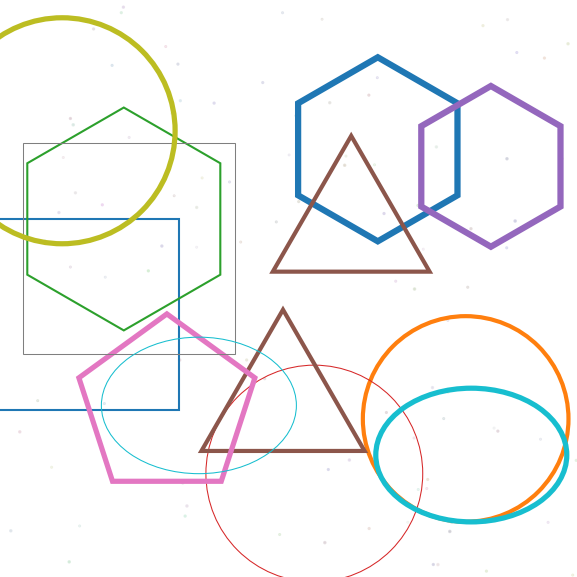[{"shape": "square", "thickness": 1, "radius": 0.82, "center": [0.146, 0.455]}, {"shape": "hexagon", "thickness": 3, "radius": 0.8, "center": [0.654, 0.741]}, {"shape": "circle", "thickness": 2, "radius": 0.89, "center": [0.806, 0.274]}, {"shape": "hexagon", "thickness": 1, "radius": 0.96, "center": [0.214, 0.62]}, {"shape": "circle", "thickness": 0.5, "radius": 0.94, "center": [0.544, 0.179]}, {"shape": "hexagon", "thickness": 3, "radius": 0.7, "center": [0.85, 0.711]}, {"shape": "triangle", "thickness": 2, "radius": 0.82, "center": [0.49, 0.3]}, {"shape": "triangle", "thickness": 2, "radius": 0.78, "center": [0.608, 0.607]}, {"shape": "pentagon", "thickness": 2.5, "radius": 0.8, "center": [0.289, 0.295]}, {"shape": "square", "thickness": 0.5, "radius": 0.92, "center": [0.223, 0.569]}, {"shape": "circle", "thickness": 2.5, "radius": 0.98, "center": [0.108, 0.773]}, {"shape": "oval", "thickness": 2.5, "radius": 0.83, "center": [0.816, 0.211]}, {"shape": "oval", "thickness": 0.5, "radius": 0.84, "center": [0.344, 0.297]}]